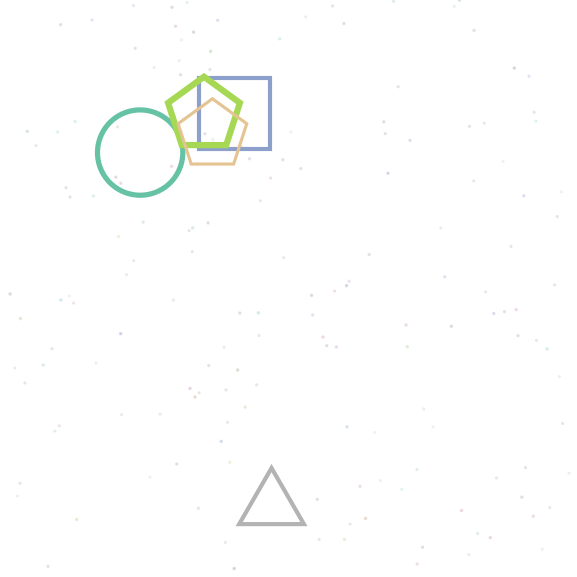[{"shape": "circle", "thickness": 2.5, "radius": 0.37, "center": [0.243, 0.735]}, {"shape": "square", "thickness": 2, "radius": 0.31, "center": [0.406, 0.803]}, {"shape": "pentagon", "thickness": 3, "radius": 0.33, "center": [0.353, 0.801]}, {"shape": "pentagon", "thickness": 1.5, "radius": 0.31, "center": [0.368, 0.766]}, {"shape": "triangle", "thickness": 2, "radius": 0.32, "center": [0.47, 0.124]}]